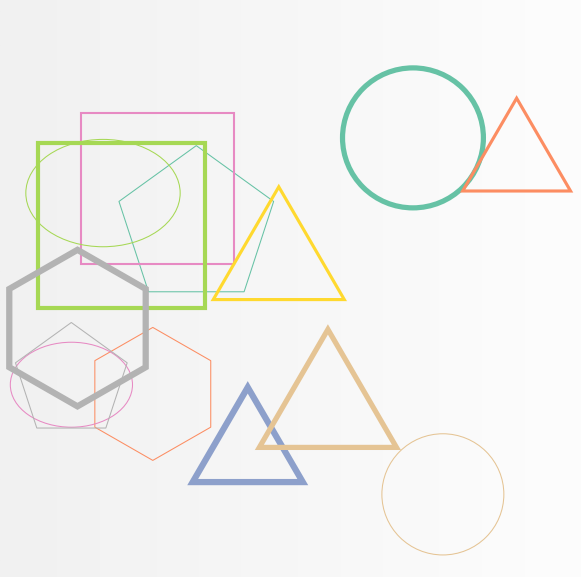[{"shape": "pentagon", "thickness": 0.5, "radius": 0.7, "center": [0.338, 0.607]}, {"shape": "circle", "thickness": 2.5, "radius": 0.61, "center": [0.71, 0.76]}, {"shape": "triangle", "thickness": 1.5, "radius": 0.54, "center": [0.889, 0.722]}, {"shape": "hexagon", "thickness": 0.5, "radius": 0.58, "center": [0.263, 0.317]}, {"shape": "triangle", "thickness": 3, "radius": 0.55, "center": [0.426, 0.219]}, {"shape": "square", "thickness": 1, "radius": 0.66, "center": [0.271, 0.673]}, {"shape": "oval", "thickness": 0.5, "radius": 0.53, "center": [0.123, 0.333]}, {"shape": "oval", "thickness": 0.5, "radius": 0.66, "center": [0.177, 0.665]}, {"shape": "square", "thickness": 2, "radius": 0.72, "center": [0.208, 0.609]}, {"shape": "triangle", "thickness": 1.5, "radius": 0.65, "center": [0.48, 0.545]}, {"shape": "circle", "thickness": 0.5, "radius": 0.52, "center": [0.762, 0.143]}, {"shape": "triangle", "thickness": 2.5, "radius": 0.68, "center": [0.564, 0.293]}, {"shape": "hexagon", "thickness": 3, "radius": 0.68, "center": [0.133, 0.431]}, {"shape": "pentagon", "thickness": 0.5, "radius": 0.51, "center": [0.123, 0.34]}]